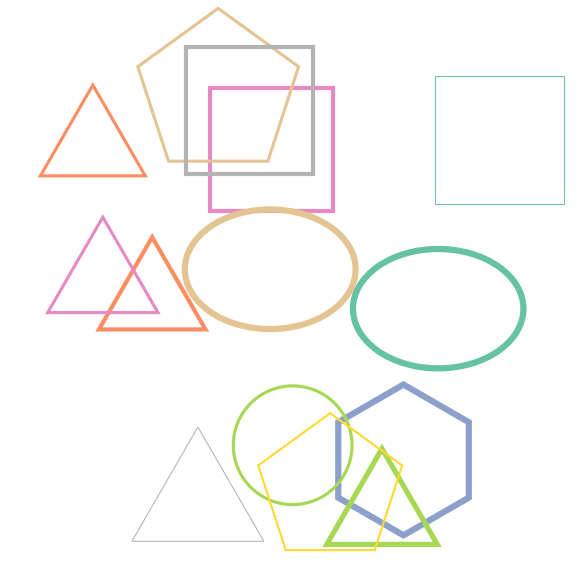[{"shape": "oval", "thickness": 3, "radius": 0.74, "center": [0.759, 0.465]}, {"shape": "square", "thickness": 0.5, "radius": 0.55, "center": [0.865, 0.756]}, {"shape": "triangle", "thickness": 1.5, "radius": 0.52, "center": [0.161, 0.747]}, {"shape": "triangle", "thickness": 2, "radius": 0.53, "center": [0.264, 0.482]}, {"shape": "hexagon", "thickness": 3, "radius": 0.65, "center": [0.699, 0.203]}, {"shape": "triangle", "thickness": 1.5, "radius": 0.55, "center": [0.178, 0.513]}, {"shape": "square", "thickness": 2, "radius": 0.53, "center": [0.47, 0.741]}, {"shape": "circle", "thickness": 1.5, "radius": 0.51, "center": [0.507, 0.228]}, {"shape": "triangle", "thickness": 2.5, "radius": 0.55, "center": [0.662, 0.112]}, {"shape": "pentagon", "thickness": 1, "radius": 0.66, "center": [0.572, 0.153]}, {"shape": "pentagon", "thickness": 1.5, "radius": 0.73, "center": [0.378, 0.838]}, {"shape": "oval", "thickness": 3, "radius": 0.74, "center": [0.468, 0.533]}, {"shape": "square", "thickness": 2, "radius": 0.55, "center": [0.432, 0.807]}, {"shape": "triangle", "thickness": 0.5, "radius": 0.66, "center": [0.343, 0.128]}]